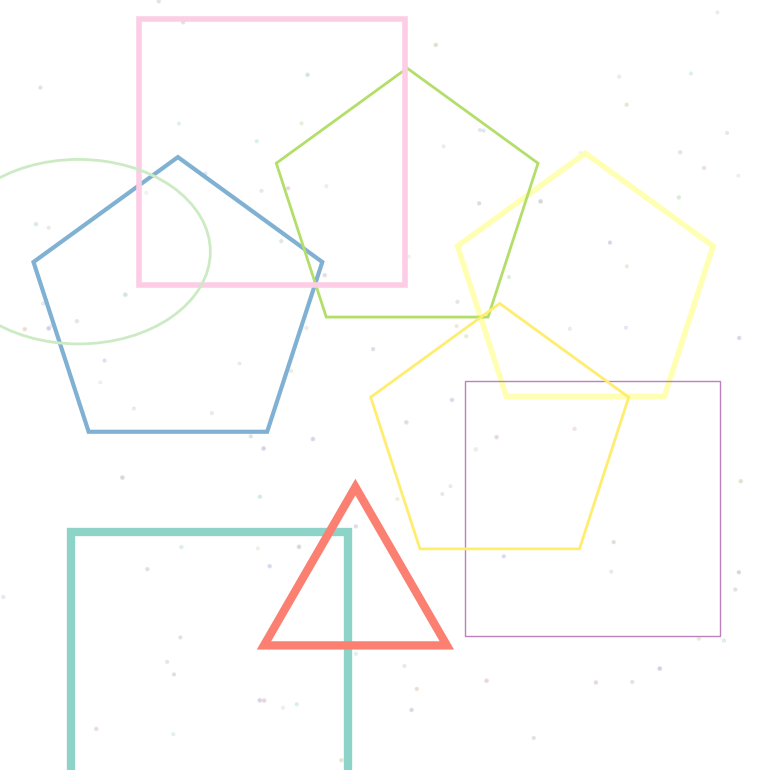[{"shape": "square", "thickness": 3, "radius": 0.9, "center": [0.272, 0.13]}, {"shape": "pentagon", "thickness": 2, "radius": 0.87, "center": [0.76, 0.626]}, {"shape": "triangle", "thickness": 3, "radius": 0.69, "center": [0.462, 0.23]}, {"shape": "pentagon", "thickness": 1.5, "radius": 0.99, "center": [0.231, 0.599]}, {"shape": "pentagon", "thickness": 1, "radius": 0.89, "center": [0.529, 0.733]}, {"shape": "square", "thickness": 2, "radius": 0.86, "center": [0.354, 0.803]}, {"shape": "square", "thickness": 0.5, "radius": 0.83, "center": [0.769, 0.339]}, {"shape": "oval", "thickness": 1, "radius": 0.86, "center": [0.102, 0.673]}, {"shape": "pentagon", "thickness": 1, "radius": 0.88, "center": [0.649, 0.43]}]